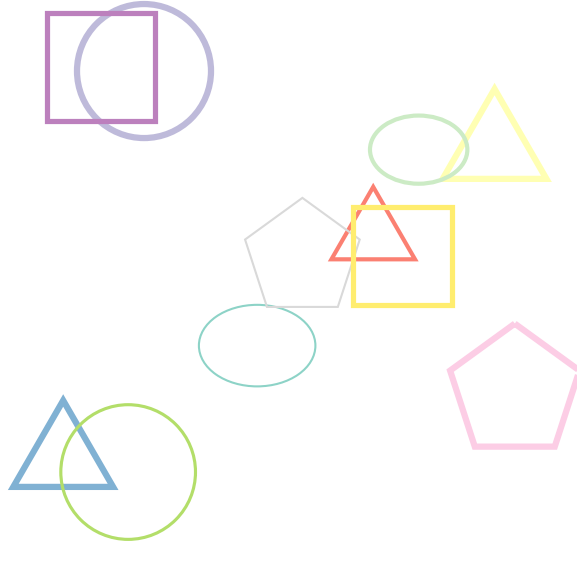[{"shape": "oval", "thickness": 1, "radius": 0.5, "center": [0.445, 0.401]}, {"shape": "triangle", "thickness": 3, "radius": 0.52, "center": [0.856, 0.741]}, {"shape": "circle", "thickness": 3, "radius": 0.58, "center": [0.249, 0.876]}, {"shape": "triangle", "thickness": 2, "radius": 0.42, "center": [0.646, 0.592]}, {"shape": "triangle", "thickness": 3, "radius": 0.5, "center": [0.109, 0.206]}, {"shape": "circle", "thickness": 1.5, "radius": 0.58, "center": [0.222, 0.182]}, {"shape": "pentagon", "thickness": 3, "radius": 0.59, "center": [0.891, 0.321]}, {"shape": "pentagon", "thickness": 1, "radius": 0.52, "center": [0.524, 0.552]}, {"shape": "square", "thickness": 2.5, "radius": 0.47, "center": [0.174, 0.883]}, {"shape": "oval", "thickness": 2, "radius": 0.42, "center": [0.725, 0.74]}, {"shape": "square", "thickness": 2.5, "radius": 0.43, "center": [0.697, 0.556]}]